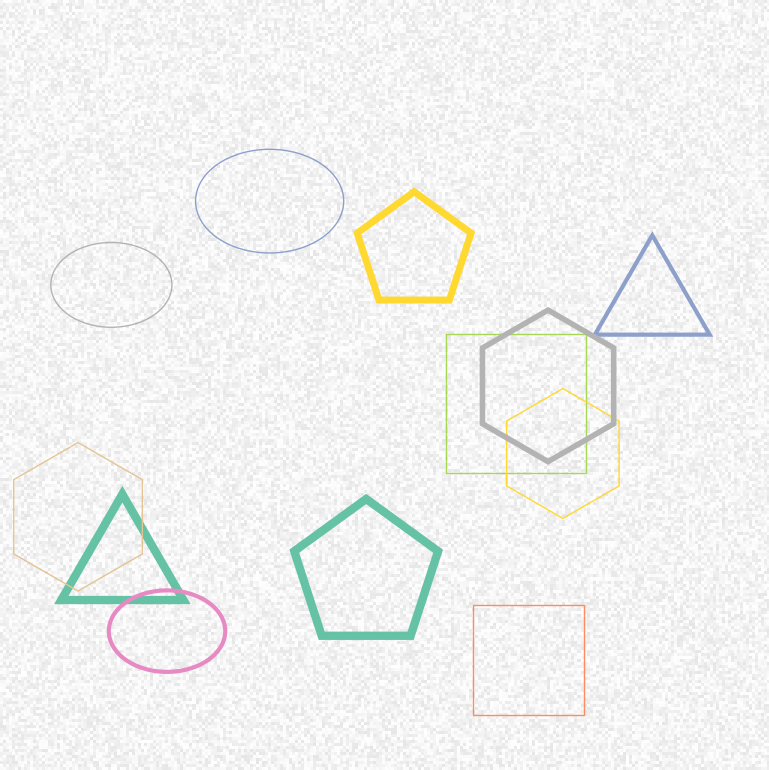[{"shape": "pentagon", "thickness": 3, "radius": 0.49, "center": [0.476, 0.254]}, {"shape": "triangle", "thickness": 3, "radius": 0.46, "center": [0.159, 0.267]}, {"shape": "square", "thickness": 0.5, "radius": 0.36, "center": [0.686, 0.143]}, {"shape": "triangle", "thickness": 1.5, "radius": 0.43, "center": [0.847, 0.608]}, {"shape": "oval", "thickness": 0.5, "radius": 0.48, "center": [0.35, 0.739]}, {"shape": "oval", "thickness": 1.5, "radius": 0.38, "center": [0.217, 0.18]}, {"shape": "square", "thickness": 0.5, "radius": 0.45, "center": [0.67, 0.476]}, {"shape": "hexagon", "thickness": 0.5, "radius": 0.42, "center": [0.731, 0.411]}, {"shape": "pentagon", "thickness": 2.5, "radius": 0.39, "center": [0.538, 0.673]}, {"shape": "hexagon", "thickness": 0.5, "radius": 0.48, "center": [0.101, 0.329]}, {"shape": "hexagon", "thickness": 2, "radius": 0.49, "center": [0.712, 0.499]}, {"shape": "oval", "thickness": 0.5, "radius": 0.39, "center": [0.145, 0.63]}]